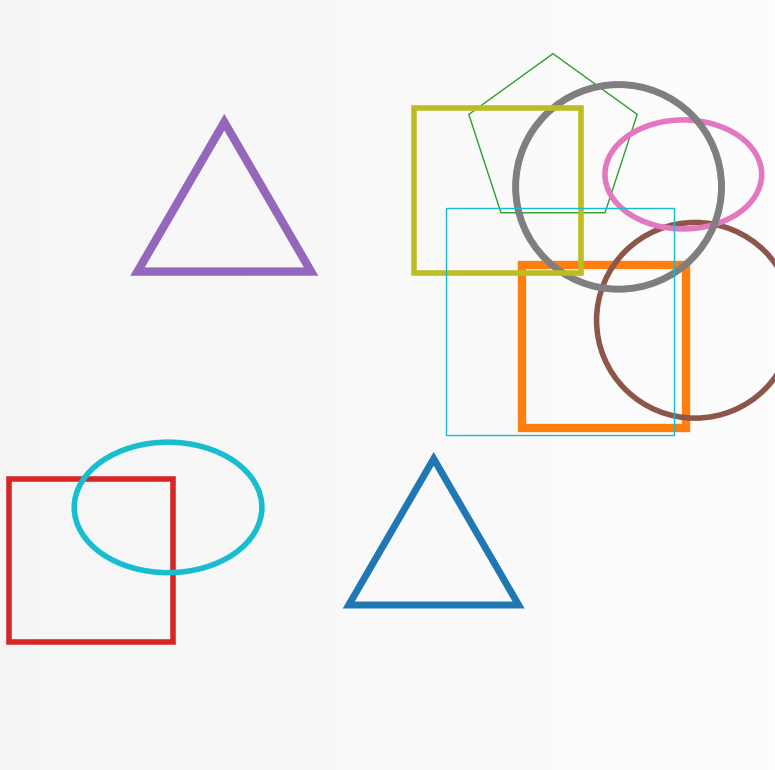[{"shape": "triangle", "thickness": 2.5, "radius": 0.63, "center": [0.56, 0.278]}, {"shape": "square", "thickness": 3, "radius": 0.53, "center": [0.78, 0.55]}, {"shape": "pentagon", "thickness": 0.5, "radius": 0.57, "center": [0.714, 0.816]}, {"shape": "square", "thickness": 2, "radius": 0.53, "center": [0.117, 0.272]}, {"shape": "triangle", "thickness": 3, "radius": 0.65, "center": [0.289, 0.712]}, {"shape": "circle", "thickness": 2, "radius": 0.64, "center": [0.897, 0.584]}, {"shape": "oval", "thickness": 2, "radius": 0.51, "center": [0.882, 0.773]}, {"shape": "circle", "thickness": 2.5, "radius": 0.66, "center": [0.798, 0.757]}, {"shape": "square", "thickness": 2, "radius": 0.54, "center": [0.642, 0.753]}, {"shape": "square", "thickness": 0.5, "radius": 0.74, "center": [0.723, 0.582]}, {"shape": "oval", "thickness": 2, "radius": 0.61, "center": [0.217, 0.341]}]